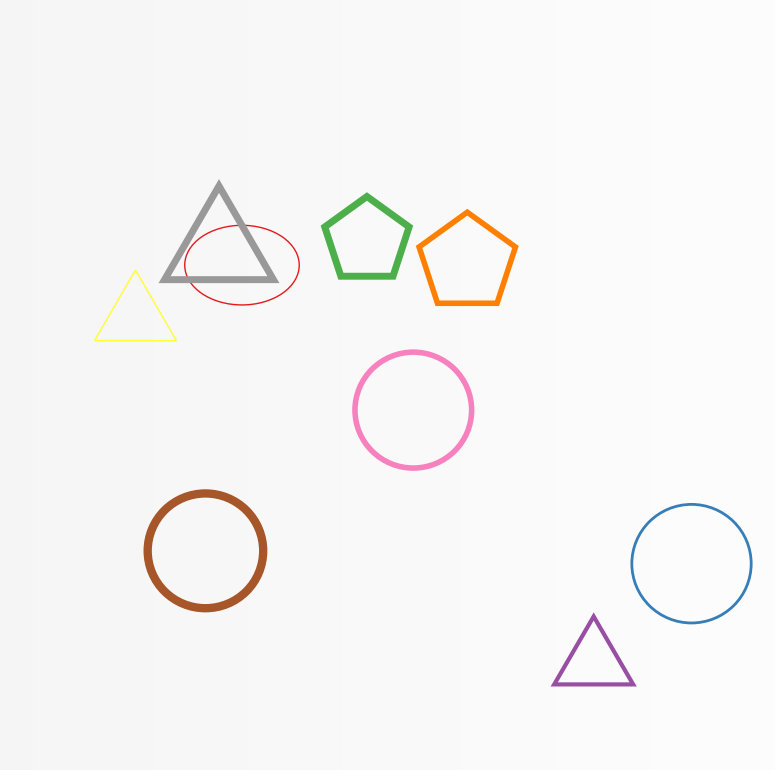[{"shape": "oval", "thickness": 0.5, "radius": 0.37, "center": [0.312, 0.656]}, {"shape": "circle", "thickness": 1, "radius": 0.39, "center": [0.892, 0.268]}, {"shape": "pentagon", "thickness": 2.5, "radius": 0.29, "center": [0.473, 0.688]}, {"shape": "triangle", "thickness": 1.5, "radius": 0.29, "center": [0.766, 0.141]}, {"shape": "pentagon", "thickness": 2, "radius": 0.33, "center": [0.603, 0.659]}, {"shape": "triangle", "thickness": 0.5, "radius": 0.31, "center": [0.175, 0.588]}, {"shape": "circle", "thickness": 3, "radius": 0.37, "center": [0.265, 0.285]}, {"shape": "circle", "thickness": 2, "radius": 0.38, "center": [0.533, 0.467]}, {"shape": "triangle", "thickness": 2.5, "radius": 0.41, "center": [0.283, 0.677]}]